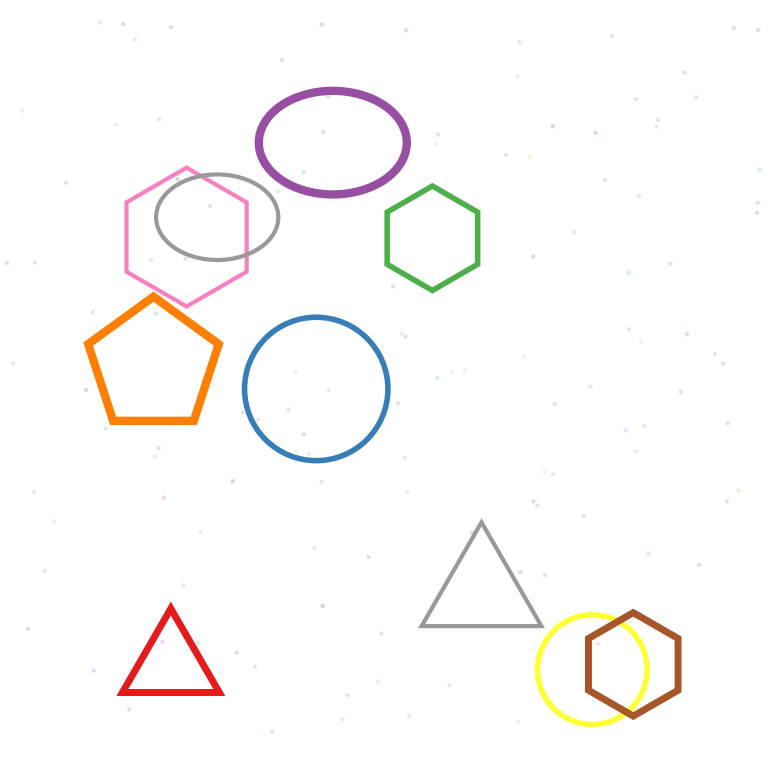[{"shape": "triangle", "thickness": 2.5, "radius": 0.36, "center": [0.222, 0.137]}, {"shape": "circle", "thickness": 2, "radius": 0.47, "center": [0.411, 0.495]}, {"shape": "hexagon", "thickness": 2, "radius": 0.34, "center": [0.562, 0.691]}, {"shape": "oval", "thickness": 3, "radius": 0.48, "center": [0.432, 0.815]}, {"shape": "pentagon", "thickness": 3, "radius": 0.45, "center": [0.199, 0.526]}, {"shape": "circle", "thickness": 2, "radius": 0.36, "center": [0.769, 0.13]}, {"shape": "hexagon", "thickness": 2.5, "radius": 0.34, "center": [0.822, 0.137]}, {"shape": "hexagon", "thickness": 1.5, "radius": 0.45, "center": [0.242, 0.692]}, {"shape": "oval", "thickness": 1.5, "radius": 0.4, "center": [0.282, 0.718]}, {"shape": "triangle", "thickness": 1.5, "radius": 0.45, "center": [0.625, 0.232]}]